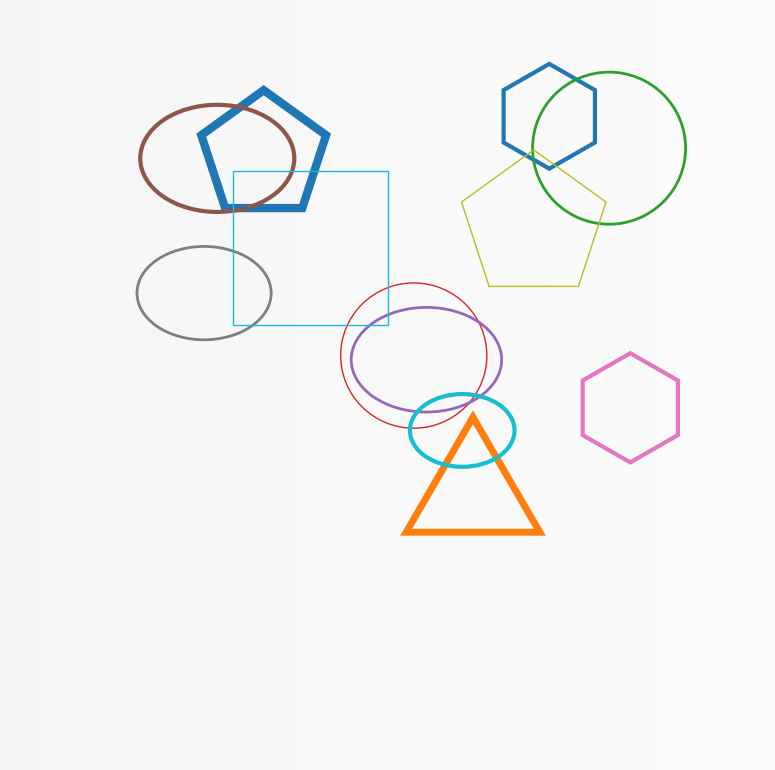[{"shape": "pentagon", "thickness": 3, "radius": 0.42, "center": [0.34, 0.798]}, {"shape": "hexagon", "thickness": 1.5, "radius": 0.34, "center": [0.709, 0.849]}, {"shape": "triangle", "thickness": 2.5, "radius": 0.5, "center": [0.61, 0.359]}, {"shape": "circle", "thickness": 1, "radius": 0.49, "center": [0.786, 0.808]}, {"shape": "circle", "thickness": 0.5, "radius": 0.47, "center": [0.534, 0.538]}, {"shape": "oval", "thickness": 1, "radius": 0.49, "center": [0.55, 0.533]}, {"shape": "oval", "thickness": 1.5, "radius": 0.5, "center": [0.28, 0.794]}, {"shape": "hexagon", "thickness": 1.5, "radius": 0.35, "center": [0.813, 0.47]}, {"shape": "oval", "thickness": 1, "radius": 0.43, "center": [0.263, 0.619]}, {"shape": "pentagon", "thickness": 0.5, "radius": 0.49, "center": [0.689, 0.707]}, {"shape": "oval", "thickness": 1.5, "radius": 0.34, "center": [0.596, 0.441]}, {"shape": "square", "thickness": 0.5, "radius": 0.5, "center": [0.401, 0.678]}]